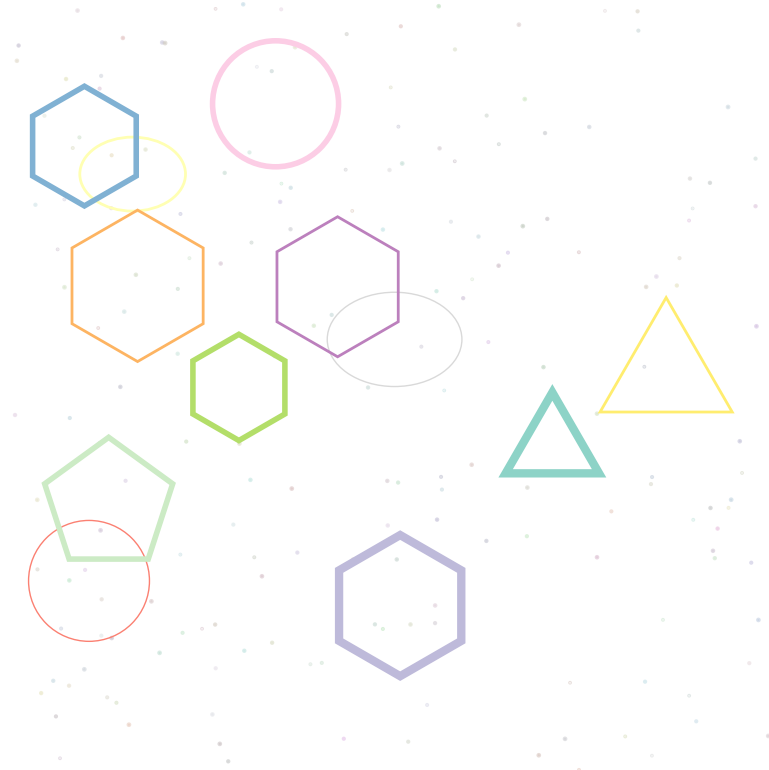[{"shape": "triangle", "thickness": 3, "radius": 0.35, "center": [0.717, 0.42]}, {"shape": "oval", "thickness": 1, "radius": 0.34, "center": [0.172, 0.774]}, {"shape": "hexagon", "thickness": 3, "radius": 0.46, "center": [0.52, 0.213]}, {"shape": "circle", "thickness": 0.5, "radius": 0.39, "center": [0.116, 0.246]}, {"shape": "hexagon", "thickness": 2, "radius": 0.39, "center": [0.11, 0.81]}, {"shape": "hexagon", "thickness": 1, "radius": 0.49, "center": [0.179, 0.629]}, {"shape": "hexagon", "thickness": 2, "radius": 0.34, "center": [0.31, 0.497]}, {"shape": "circle", "thickness": 2, "radius": 0.41, "center": [0.358, 0.865]}, {"shape": "oval", "thickness": 0.5, "radius": 0.44, "center": [0.512, 0.559]}, {"shape": "hexagon", "thickness": 1, "radius": 0.45, "center": [0.438, 0.628]}, {"shape": "pentagon", "thickness": 2, "radius": 0.44, "center": [0.141, 0.345]}, {"shape": "triangle", "thickness": 1, "radius": 0.5, "center": [0.865, 0.514]}]